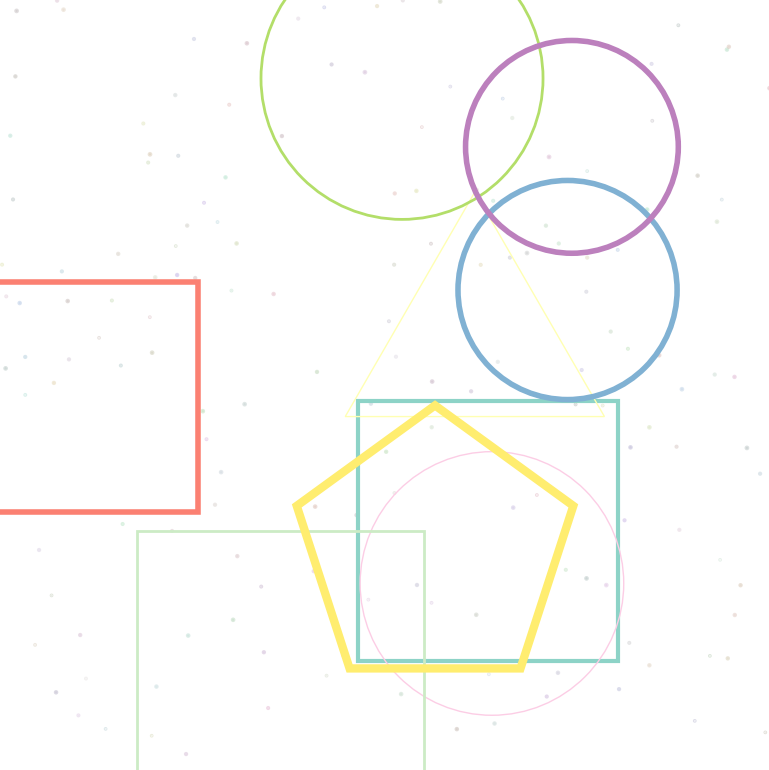[{"shape": "square", "thickness": 1.5, "radius": 0.84, "center": [0.634, 0.31]}, {"shape": "triangle", "thickness": 0.5, "radius": 0.97, "center": [0.617, 0.556]}, {"shape": "square", "thickness": 2, "radius": 0.75, "center": [0.108, 0.485]}, {"shape": "circle", "thickness": 2, "radius": 0.71, "center": [0.737, 0.623]}, {"shape": "circle", "thickness": 1, "radius": 0.92, "center": [0.522, 0.898]}, {"shape": "circle", "thickness": 0.5, "radius": 0.86, "center": [0.639, 0.242]}, {"shape": "circle", "thickness": 2, "radius": 0.69, "center": [0.743, 0.809]}, {"shape": "square", "thickness": 1, "radius": 0.93, "center": [0.364, 0.124]}, {"shape": "pentagon", "thickness": 3, "radius": 0.94, "center": [0.565, 0.285]}]